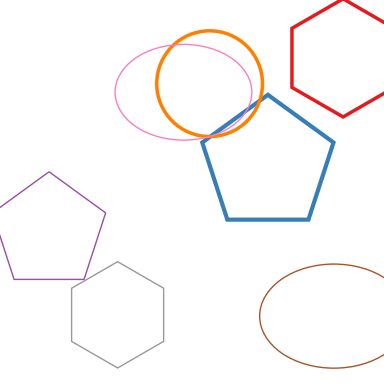[{"shape": "hexagon", "thickness": 2.5, "radius": 0.77, "center": [0.891, 0.85]}, {"shape": "pentagon", "thickness": 3, "radius": 0.9, "center": [0.696, 0.574]}, {"shape": "pentagon", "thickness": 1, "radius": 0.77, "center": [0.127, 0.399]}, {"shape": "circle", "thickness": 2.5, "radius": 0.69, "center": [0.544, 0.783]}, {"shape": "oval", "thickness": 1, "radius": 0.97, "center": [0.868, 0.179]}, {"shape": "oval", "thickness": 1, "radius": 0.89, "center": [0.477, 0.76]}, {"shape": "hexagon", "thickness": 1, "radius": 0.69, "center": [0.306, 0.182]}]